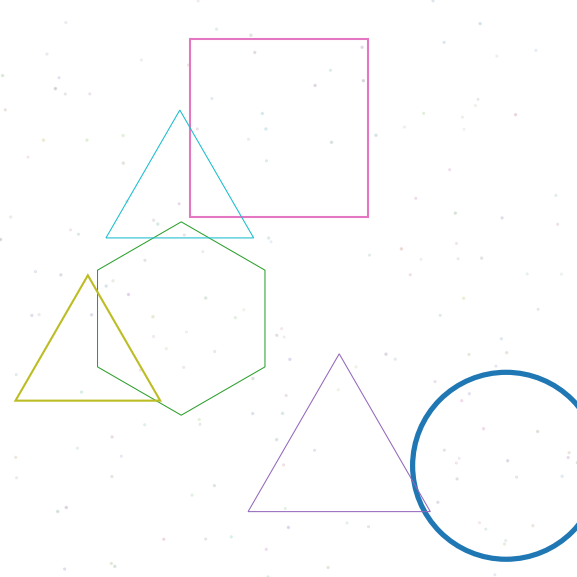[{"shape": "circle", "thickness": 2.5, "radius": 0.81, "center": [0.876, 0.193]}, {"shape": "hexagon", "thickness": 0.5, "radius": 0.84, "center": [0.314, 0.448]}, {"shape": "triangle", "thickness": 0.5, "radius": 0.91, "center": [0.587, 0.204]}, {"shape": "square", "thickness": 1, "radius": 0.77, "center": [0.484, 0.778]}, {"shape": "triangle", "thickness": 1, "radius": 0.72, "center": [0.152, 0.378]}, {"shape": "triangle", "thickness": 0.5, "radius": 0.74, "center": [0.311, 0.661]}]